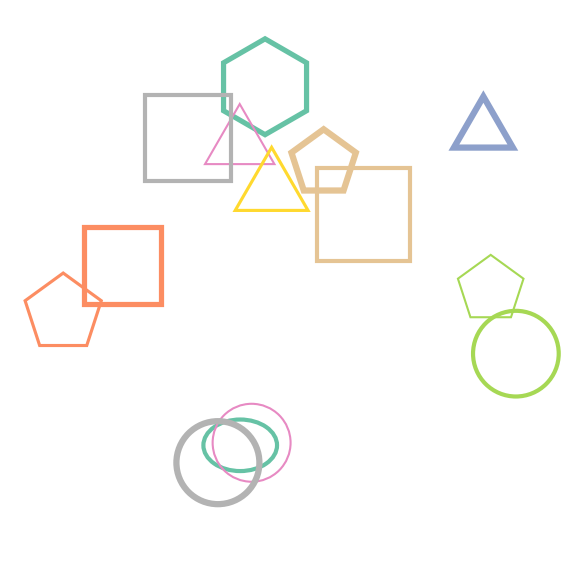[{"shape": "oval", "thickness": 2, "radius": 0.32, "center": [0.416, 0.228]}, {"shape": "hexagon", "thickness": 2.5, "radius": 0.41, "center": [0.459, 0.849]}, {"shape": "pentagon", "thickness": 1.5, "radius": 0.35, "center": [0.109, 0.457]}, {"shape": "square", "thickness": 2.5, "radius": 0.33, "center": [0.212, 0.539]}, {"shape": "triangle", "thickness": 3, "radius": 0.29, "center": [0.837, 0.773]}, {"shape": "circle", "thickness": 1, "radius": 0.34, "center": [0.436, 0.232]}, {"shape": "triangle", "thickness": 1, "radius": 0.35, "center": [0.415, 0.75]}, {"shape": "circle", "thickness": 2, "radius": 0.37, "center": [0.893, 0.387]}, {"shape": "pentagon", "thickness": 1, "radius": 0.3, "center": [0.85, 0.498]}, {"shape": "triangle", "thickness": 1.5, "radius": 0.36, "center": [0.47, 0.671]}, {"shape": "pentagon", "thickness": 3, "radius": 0.29, "center": [0.56, 0.717]}, {"shape": "square", "thickness": 2, "radius": 0.4, "center": [0.629, 0.628]}, {"shape": "circle", "thickness": 3, "radius": 0.36, "center": [0.377, 0.198]}, {"shape": "square", "thickness": 2, "radius": 0.37, "center": [0.326, 0.76]}]